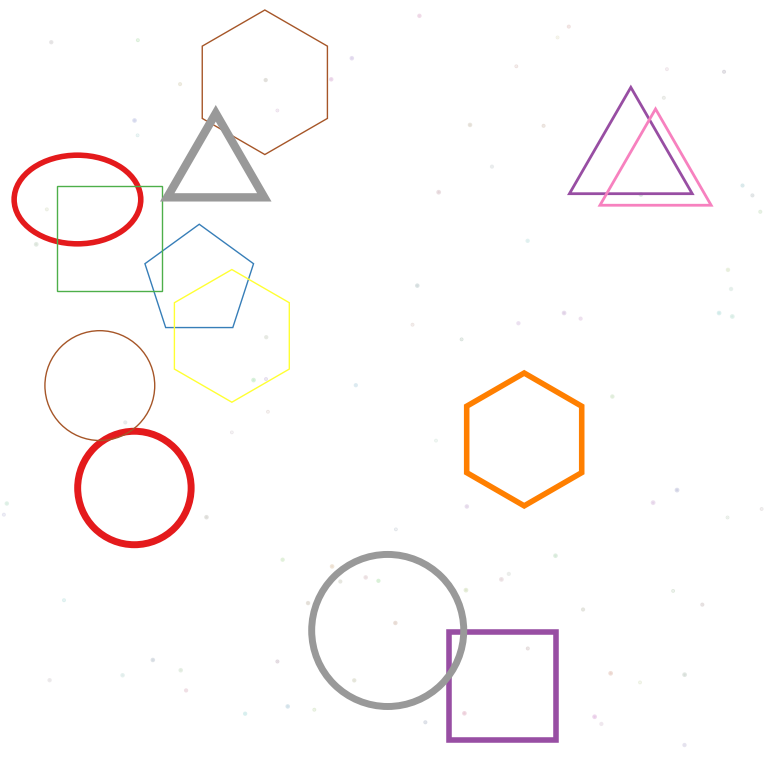[{"shape": "circle", "thickness": 2.5, "radius": 0.37, "center": [0.175, 0.366]}, {"shape": "oval", "thickness": 2, "radius": 0.41, "center": [0.101, 0.741]}, {"shape": "pentagon", "thickness": 0.5, "radius": 0.37, "center": [0.259, 0.635]}, {"shape": "square", "thickness": 0.5, "radius": 0.34, "center": [0.142, 0.69]}, {"shape": "square", "thickness": 2, "radius": 0.35, "center": [0.653, 0.109]}, {"shape": "triangle", "thickness": 1, "radius": 0.46, "center": [0.819, 0.794]}, {"shape": "hexagon", "thickness": 2, "radius": 0.43, "center": [0.681, 0.429]}, {"shape": "hexagon", "thickness": 0.5, "radius": 0.43, "center": [0.301, 0.564]}, {"shape": "circle", "thickness": 0.5, "radius": 0.36, "center": [0.13, 0.499]}, {"shape": "hexagon", "thickness": 0.5, "radius": 0.47, "center": [0.344, 0.893]}, {"shape": "triangle", "thickness": 1, "radius": 0.42, "center": [0.851, 0.775]}, {"shape": "triangle", "thickness": 3, "radius": 0.36, "center": [0.28, 0.78]}, {"shape": "circle", "thickness": 2.5, "radius": 0.49, "center": [0.504, 0.181]}]